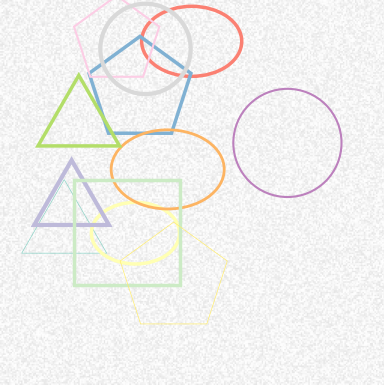[{"shape": "triangle", "thickness": 0.5, "radius": 0.64, "center": [0.167, 0.406]}, {"shape": "oval", "thickness": 2.5, "radius": 0.57, "center": [0.352, 0.394]}, {"shape": "triangle", "thickness": 3, "radius": 0.56, "center": [0.186, 0.472]}, {"shape": "oval", "thickness": 2.5, "radius": 0.65, "center": [0.498, 0.893]}, {"shape": "pentagon", "thickness": 2.5, "radius": 0.7, "center": [0.364, 0.766]}, {"shape": "oval", "thickness": 2, "radius": 0.73, "center": [0.436, 0.56]}, {"shape": "triangle", "thickness": 2.5, "radius": 0.61, "center": [0.205, 0.682]}, {"shape": "pentagon", "thickness": 1.5, "radius": 0.58, "center": [0.303, 0.895]}, {"shape": "circle", "thickness": 3, "radius": 0.59, "center": [0.378, 0.873]}, {"shape": "circle", "thickness": 1.5, "radius": 0.7, "center": [0.747, 0.629]}, {"shape": "square", "thickness": 2.5, "radius": 0.68, "center": [0.329, 0.396]}, {"shape": "pentagon", "thickness": 0.5, "radius": 0.73, "center": [0.451, 0.277]}]